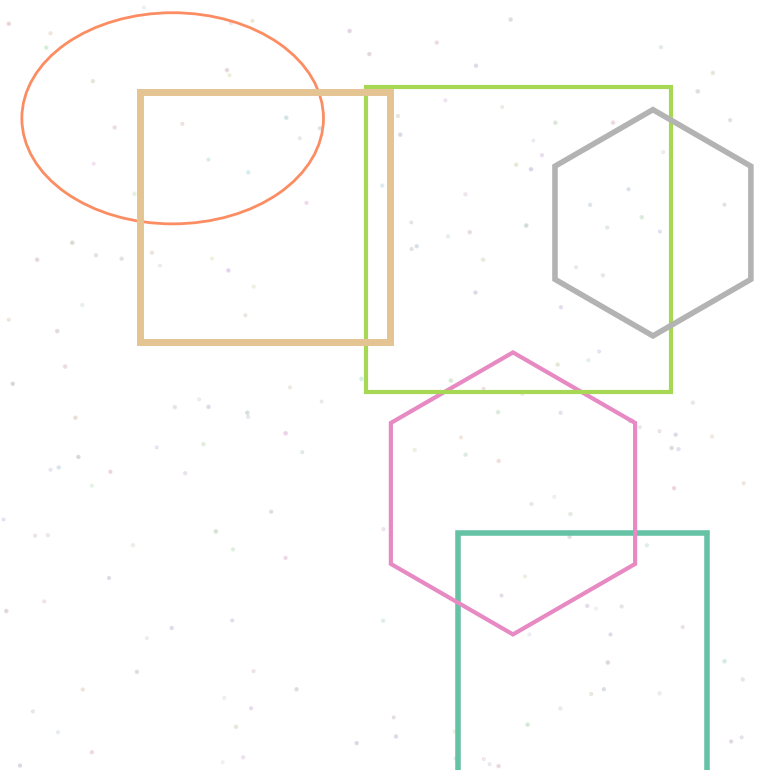[{"shape": "square", "thickness": 2, "radius": 0.81, "center": [0.757, 0.146]}, {"shape": "oval", "thickness": 1, "radius": 0.98, "center": [0.224, 0.846]}, {"shape": "hexagon", "thickness": 1.5, "radius": 0.92, "center": [0.666, 0.359]}, {"shape": "square", "thickness": 1.5, "radius": 0.99, "center": [0.673, 0.689]}, {"shape": "square", "thickness": 2.5, "radius": 0.81, "center": [0.344, 0.718]}, {"shape": "hexagon", "thickness": 2, "radius": 0.73, "center": [0.848, 0.711]}]